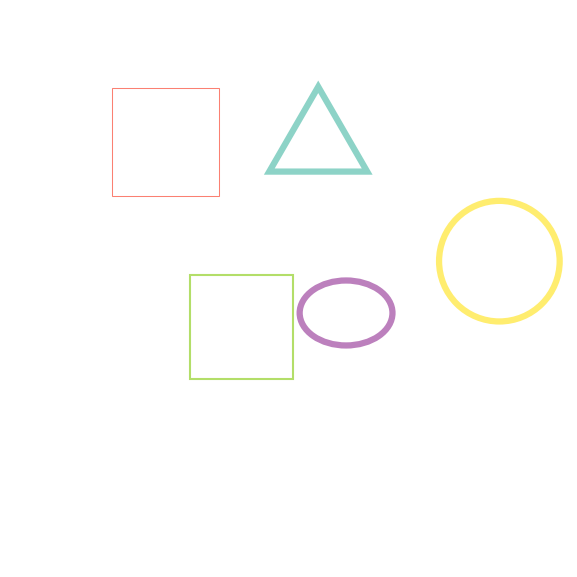[{"shape": "triangle", "thickness": 3, "radius": 0.49, "center": [0.551, 0.751]}, {"shape": "square", "thickness": 0.5, "radius": 0.47, "center": [0.287, 0.753]}, {"shape": "square", "thickness": 1, "radius": 0.45, "center": [0.418, 0.433]}, {"shape": "oval", "thickness": 3, "radius": 0.4, "center": [0.599, 0.457]}, {"shape": "circle", "thickness": 3, "radius": 0.52, "center": [0.865, 0.547]}]